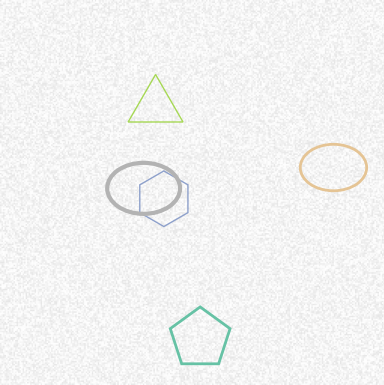[{"shape": "pentagon", "thickness": 2, "radius": 0.41, "center": [0.52, 0.121]}, {"shape": "hexagon", "thickness": 1, "radius": 0.36, "center": [0.426, 0.484]}, {"shape": "triangle", "thickness": 1, "radius": 0.41, "center": [0.404, 0.724]}, {"shape": "oval", "thickness": 2, "radius": 0.43, "center": [0.866, 0.565]}, {"shape": "oval", "thickness": 3, "radius": 0.47, "center": [0.373, 0.511]}]